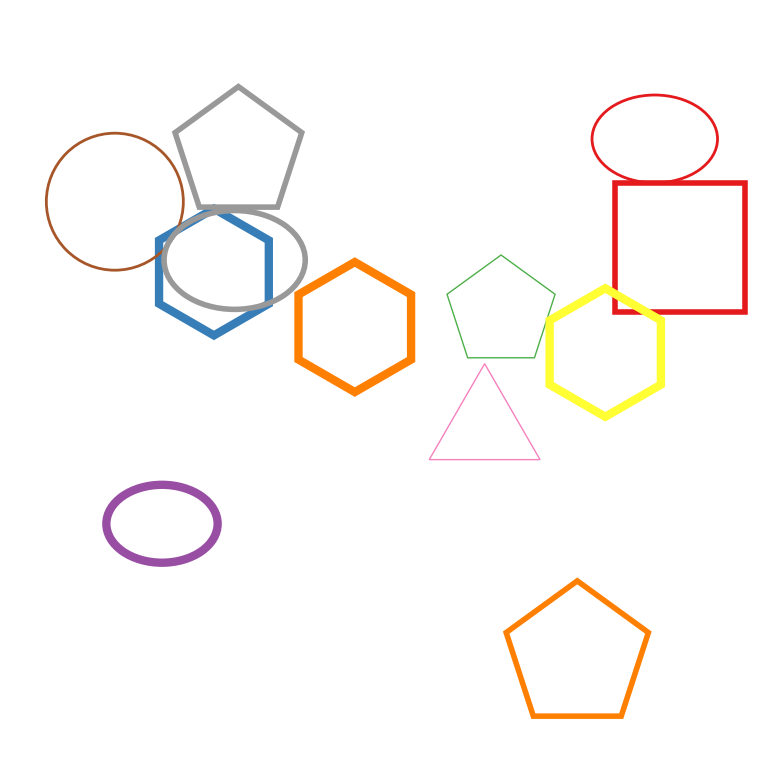[{"shape": "oval", "thickness": 1, "radius": 0.41, "center": [0.85, 0.82]}, {"shape": "square", "thickness": 2, "radius": 0.42, "center": [0.883, 0.678]}, {"shape": "hexagon", "thickness": 3, "radius": 0.41, "center": [0.278, 0.647]}, {"shape": "pentagon", "thickness": 0.5, "radius": 0.37, "center": [0.651, 0.595]}, {"shape": "oval", "thickness": 3, "radius": 0.36, "center": [0.21, 0.32]}, {"shape": "pentagon", "thickness": 2, "radius": 0.49, "center": [0.75, 0.148]}, {"shape": "hexagon", "thickness": 3, "radius": 0.42, "center": [0.461, 0.575]}, {"shape": "hexagon", "thickness": 3, "radius": 0.42, "center": [0.786, 0.542]}, {"shape": "circle", "thickness": 1, "radius": 0.44, "center": [0.149, 0.738]}, {"shape": "triangle", "thickness": 0.5, "radius": 0.42, "center": [0.629, 0.445]}, {"shape": "pentagon", "thickness": 2, "radius": 0.43, "center": [0.31, 0.801]}, {"shape": "oval", "thickness": 2, "radius": 0.46, "center": [0.305, 0.662]}]